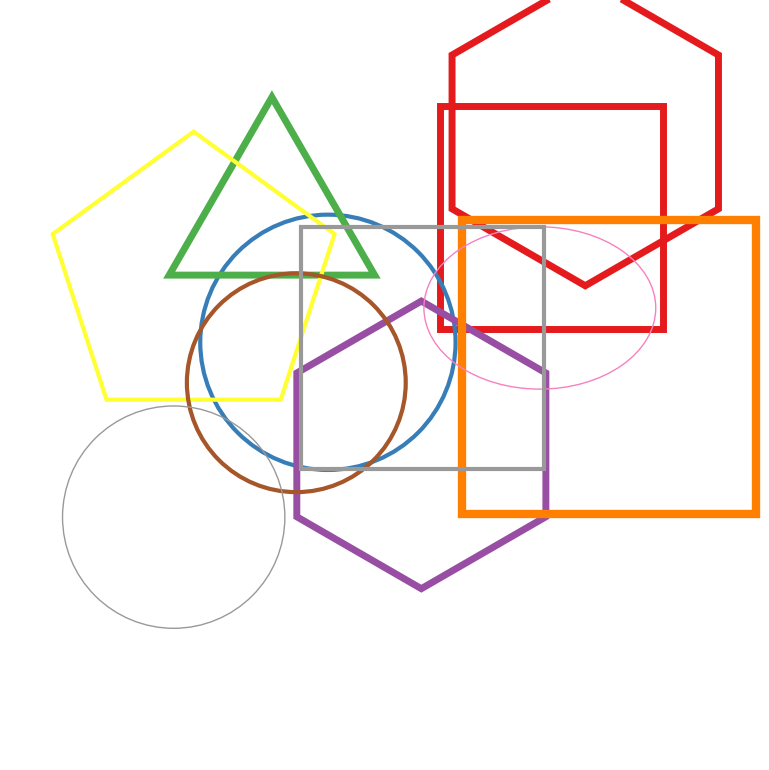[{"shape": "hexagon", "thickness": 2.5, "radius": 1.0, "center": [0.76, 0.829]}, {"shape": "square", "thickness": 2.5, "radius": 0.72, "center": [0.716, 0.717]}, {"shape": "circle", "thickness": 1.5, "radius": 0.83, "center": [0.426, 0.555]}, {"shape": "triangle", "thickness": 2.5, "radius": 0.77, "center": [0.353, 0.72]}, {"shape": "hexagon", "thickness": 2.5, "radius": 0.93, "center": [0.547, 0.422]}, {"shape": "square", "thickness": 3, "radius": 0.95, "center": [0.791, 0.523]}, {"shape": "pentagon", "thickness": 1.5, "radius": 0.96, "center": [0.251, 0.637]}, {"shape": "circle", "thickness": 1.5, "radius": 0.71, "center": [0.385, 0.503]}, {"shape": "oval", "thickness": 0.5, "radius": 0.75, "center": [0.701, 0.6]}, {"shape": "square", "thickness": 1.5, "radius": 0.79, "center": [0.549, 0.548]}, {"shape": "circle", "thickness": 0.5, "radius": 0.72, "center": [0.226, 0.328]}]